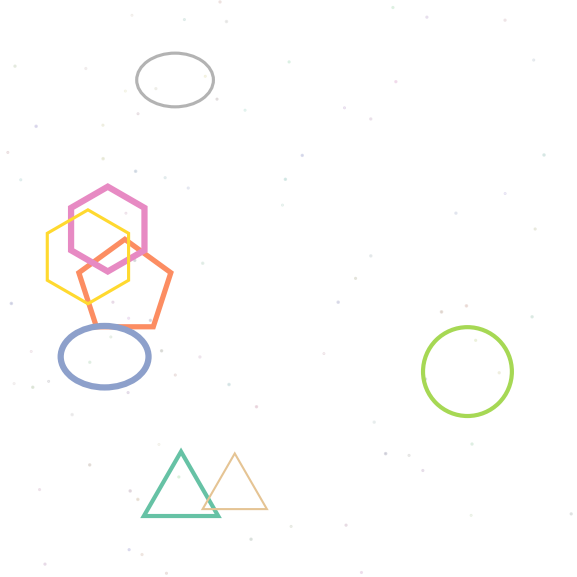[{"shape": "triangle", "thickness": 2, "radius": 0.37, "center": [0.313, 0.143]}, {"shape": "pentagon", "thickness": 2.5, "radius": 0.42, "center": [0.216, 0.501]}, {"shape": "oval", "thickness": 3, "radius": 0.38, "center": [0.181, 0.381]}, {"shape": "hexagon", "thickness": 3, "radius": 0.37, "center": [0.187, 0.602]}, {"shape": "circle", "thickness": 2, "radius": 0.38, "center": [0.809, 0.356]}, {"shape": "hexagon", "thickness": 1.5, "radius": 0.41, "center": [0.152, 0.554]}, {"shape": "triangle", "thickness": 1, "radius": 0.32, "center": [0.407, 0.15]}, {"shape": "oval", "thickness": 1.5, "radius": 0.33, "center": [0.303, 0.861]}]